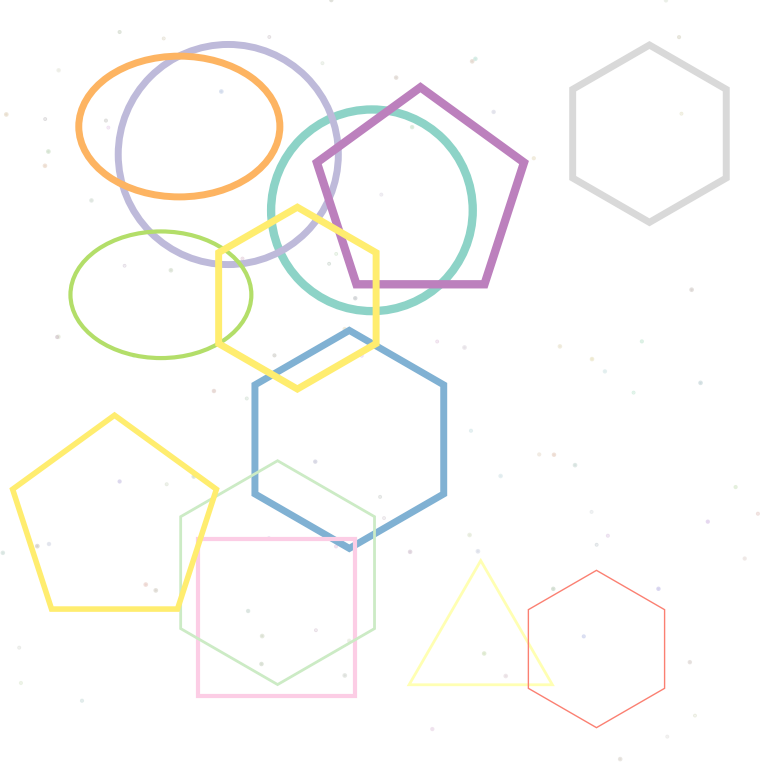[{"shape": "circle", "thickness": 3, "radius": 0.65, "center": [0.483, 0.727]}, {"shape": "triangle", "thickness": 1, "radius": 0.54, "center": [0.624, 0.164]}, {"shape": "circle", "thickness": 2.5, "radius": 0.71, "center": [0.296, 0.799]}, {"shape": "hexagon", "thickness": 0.5, "radius": 0.51, "center": [0.775, 0.157]}, {"shape": "hexagon", "thickness": 2.5, "radius": 0.71, "center": [0.454, 0.429]}, {"shape": "oval", "thickness": 2.5, "radius": 0.65, "center": [0.233, 0.836]}, {"shape": "oval", "thickness": 1.5, "radius": 0.59, "center": [0.209, 0.617]}, {"shape": "square", "thickness": 1.5, "radius": 0.51, "center": [0.359, 0.198]}, {"shape": "hexagon", "thickness": 2.5, "radius": 0.58, "center": [0.843, 0.826]}, {"shape": "pentagon", "thickness": 3, "radius": 0.71, "center": [0.546, 0.745]}, {"shape": "hexagon", "thickness": 1, "radius": 0.73, "center": [0.361, 0.256]}, {"shape": "pentagon", "thickness": 2, "radius": 0.7, "center": [0.149, 0.322]}, {"shape": "hexagon", "thickness": 2.5, "radius": 0.59, "center": [0.386, 0.613]}]